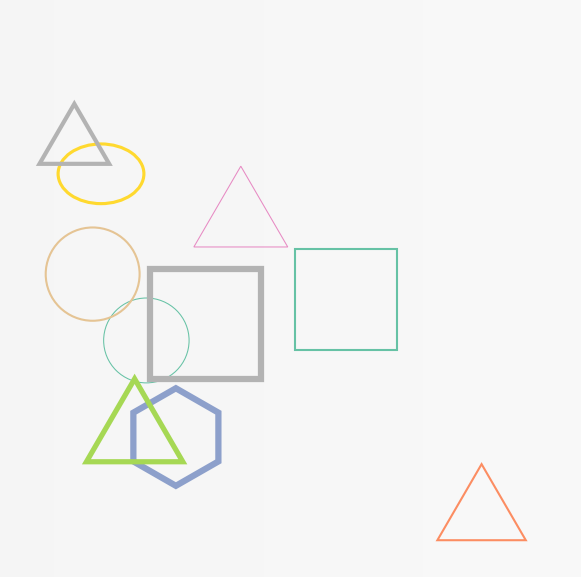[{"shape": "circle", "thickness": 0.5, "radius": 0.37, "center": [0.252, 0.41]}, {"shape": "square", "thickness": 1, "radius": 0.44, "center": [0.595, 0.481]}, {"shape": "triangle", "thickness": 1, "radius": 0.44, "center": [0.829, 0.108]}, {"shape": "hexagon", "thickness": 3, "radius": 0.42, "center": [0.303, 0.242]}, {"shape": "triangle", "thickness": 0.5, "radius": 0.47, "center": [0.414, 0.618]}, {"shape": "triangle", "thickness": 2.5, "radius": 0.48, "center": [0.232, 0.247]}, {"shape": "oval", "thickness": 1.5, "radius": 0.37, "center": [0.174, 0.698]}, {"shape": "circle", "thickness": 1, "radius": 0.4, "center": [0.159, 0.524]}, {"shape": "square", "thickness": 3, "radius": 0.48, "center": [0.353, 0.438]}, {"shape": "triangle", "thickness": 2, "radius": 0.35, "center": [0.128, 0.75]}]